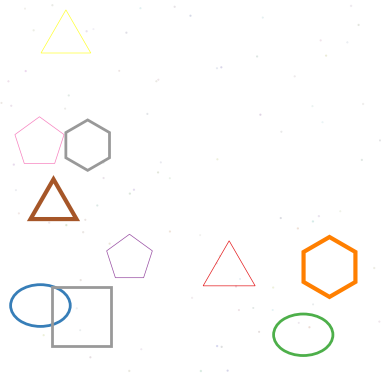[{"shape": "triangle", "thickness": 0.5, "radius": 0.39, "center": [0.595, 0.297]}, {"shape": "oval", "thickness": 2, "radius": 0.39, "center": [0.105, 0.206]}, {"shape": "oval", "thickness": 2, "radius": 0.39, "center": [0.788, 0.13]}, {"shape": "pentagon", "thickness": 0.5, "radius": 0.31, "center": [0.336, 0.329]}, {"shape": "hexagon", "thickness": 3, "radius": 0.39, "center": [0.856, 0.307]}, {"shape": "triangle", "thickness": 0.5, "radius": 0.37, "center": [0.171, 0.9]}, {"shape": "triangle", "thickness": 3, "radius": 0.34, "center": [0.139, 0.465]}, {"shape": "pentagon", "thickness": 0.5, "radius": 0.34, "center": [0.103, 0.63]}, {"shape": "hexagon", "thickness": 2, "radius": 0.33, "center": [0.228, 0.623]}, {"shape": "square", "thickness": 2, "radius": 0.39, "center": [0.212, 0.178]}]